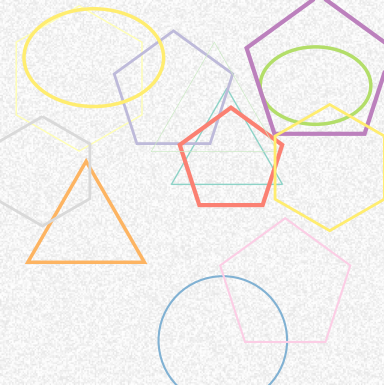[{"shape": "triangle", "thickness": 1, "radius": 0.83, "center": [0.589, 0.604]}, {"shape": "hexagon", "thickness": 1, "radius": 0.94, "center": [0.205, 0.796]}, {"shape": "pentagon", "thickness": 2, "radius": 0.81, "center": [0.451, 0.758]}, {"shape": "pentagon", "thickness": 3, "radius": 0.7, "center": [0.6, 0.58]}, {"shape": "circle", "thickness": 1.5, "radius": 0.83, "center": [0.579, 0.116]}, {"shape": "triangle", "thickness": 2.5, "radius": 0.87, "center": [0.224, 0.406]}, {"shape": "oval", "thickness": 2.5, "radius": 0.72, "center": [0.82, 0.778]}, {"shape": "pentagon", "thickness": 1.5, "radius": 0.89, "center": [0.741, 0.256]}, {"shape": "hexagon", "thickness": 2, "radius": 0.71, "center": [0.11, 0.555]}, {"shape": "pentagon", "thickness": 3, "radius": 1.0, "center": [0.83, 0.814]}, {"shape": "triangle", "thickness": 0.5, "radius": 0.95, "center": [0.557, 0.701]}, {"shape": "oval", "thickness": 2.5, "radius": 0.91, "center": [0.244, 0.85]}, {"shape": "hexagon", "thickness": 2, "radius": 0.82, "center": [0.856, 0.565]}]